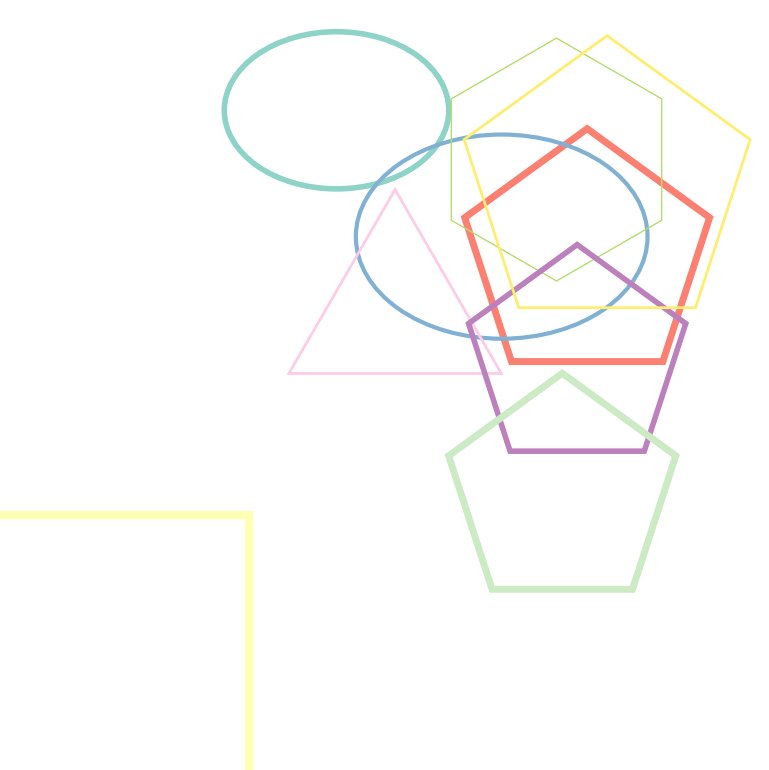[{"shape": "oval", "thickness": 2, "radius": 0.73, "center": [0.437, 0.857]}, {"shape": "square", "thickness": 3, "radius": 0.85, "center": [0.154, 0.161]}, {"shape": "pentagon", "thickness": 2.5, "radius": 0.84, "center": [0.763, 0.666]}, {"shape": "oval", "thickness": 1.5, "radius": 0.95, "center": [0.652, 0.693]}, {"shape": "hexagon", "thickness": 0.5, "radius": 0.79, "center": [0.723, 0.793]}, {"shape": "triangle", "thickness": 1, "radius": 0.8, "center": [0.513, 0.595]}, {"shape": "pentagon", "thickness": 2, "radius": 0.74, "center": [0.75, 0.534]}, {"shape": "pentagon", "thickness": 2.5, "radius": 0.78, "center": [0.73, 0.36]}, {"shape": "pentagon", "thickness": 1, "radius": 0.98, "center": [0.788, 0.758]}]